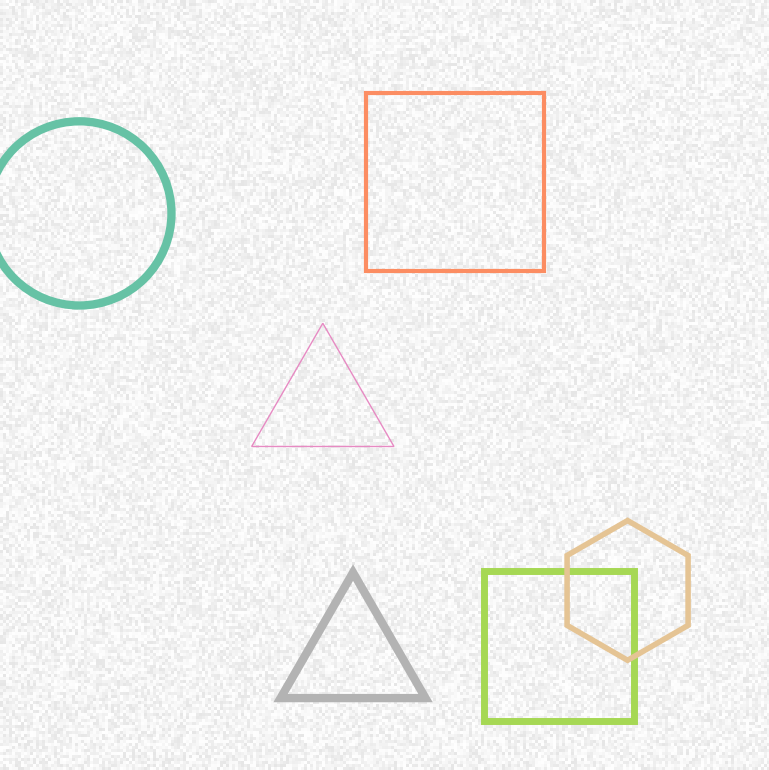[{"shape": "circle", "thickness": 3, "radius": 0.6, "center": [0.103, 0.723]}, {"shape": "square", "thickness": 1.5, "radius": 0.58, "center": [0.591, 0.764]}, {"shape": "triangle", "thickness": 0.5, "radius": 0.53, "center": [0.419, 0.474]}, {"shape": "square", "thickness": 2.5, "radius": 0.49, "center": [0.726, 0.161]}, {"shape": "hexagon", "thickness": 2, "radius": 0.45, "center": [0.815, 0.233]}, {"shape": "triangle", "thickness": 3, "radius": 0.54, "center": [0.459, 0.148]}]